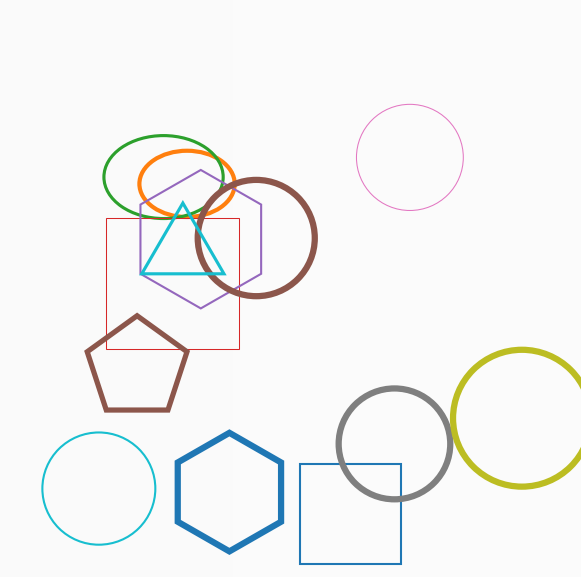[{"shape": "hexagon", "thickness": 3, "radius": 0.51, "center": [0.395, 0.147]}, {"shape": "square", "thickness": 1, "radius": 0.44, "center": [0.604, 0.109]}, {"shape": "oval", "thickness": 2, "radius": 0.41, "center": [0.322, 0.681]}, {"shape": "oval", "thickness": 1.5, "radius": 0.51, "center": [0.281, 0.693]}, {"shape": "square", "thickness": 0.5, "radius": 0.57, "center": [0.296, 0.508]}, {"shape": "hexagon", "thickness": 1, "radius": 0.6, "center": [0.345, 0.585]}, {"shape": "pentagon", "thickness": 2.5, "radius": 0.45, "center": [0.236, 0.362]}, {"shape": "circle", "thickness": 3, "radius": 0.5, "center": [0.441, 0.587]}, {"shape": "circle", "thickness": 0.5, "radius": 0.46, "center": [0.705, 0.727]}, {"shape": "circle", "thickness": 3, "radius": 0.48, "center": [0.679, 0.231]}, {"shape": "circle", "thickness": 3, "radius": 0.59, "center": [0.898, 0.275]}, {"shape": "triangle", "thickness": 1.5, "radius": 0.41, "center": [0.315, 0.566]}, {"shape": "circle", "thickness": 1, "radius": 0.49, "center": [0.17, 0.153]}]